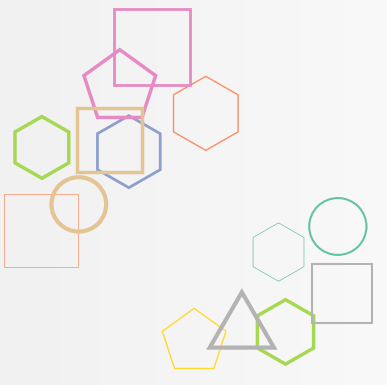[{"shape": "hexagon", "thickness": 0.5, "radius": 0.38, "center": [0.719, 0.345]}, {"shape": "circle", "thickness": 1.5, "radius": 0.37, "center": [0.872, 0.412]}, {"shape": "square", "thickness": 0.5, "radius": 0.47, "center": [0.105, 0.401]}, {"shape": "hexagon", "thickness": 1, "radius": 0.48, "center": [0.531, 0.706]}, {"shape": "hexagon", "thickness": 2, "radius": 0.47, "center": [0.332, 0.606]}, {"shape": "pentagon", "thickness": 2.5, "radius": 0.49, "center": [0.309, 0.774]}, {"shape": "square", "thickness": 2, "radius": 0.49, "center": [0.392, 0.878]}, {"shape": "hexagon", "thickness": 2.5, "radius": 0.4, "center": [0.108, 0.617]}, {"shape": "hexagon", "thickness": 2.5, "radius": 0.42, "center": [0.737, 0.138]}, {"shape": "pentagon", "thickness": 1, "radius": 0.43, "center": [0.501, 0.113]}, {"shape": "circle", "thickness": 3, "radius": 0.35, "center": [0.203, 0.469]}, {"shape": "square", "thickness": 2.5, "radius": 0.42, "center": [0.282, 0.636]}, {"shape": "triangle", "thickness": 3, "radius": 0.48, "center": [0.624, 0.145]}, {"shape": "square", "thickness": 1.5, "radius": 0.39, "center": [0.883, 0.238]}]